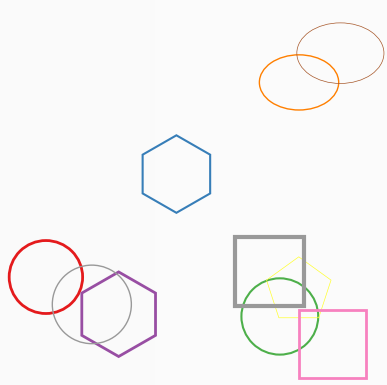[{"shape": "circle", "thickness": 2, "radius": 0.47, "center": [0.118, 0.28]}, {"shape": "hexagon", "thickness": 1.5, "radius": 0.5, "center": [0.455, 0.548]}, {"shape": "circle", "thickness": 1.5, "radius": 0.5, "center": [0.722, 0.178]}, {"shape": "hexagon", "thickness": 2, "radius": 0.55, "center": [0.306, 0.184]}, {"shape": "oval", "thickness": 1, "radius": 0.51, "center": [0.772, 0.786]}, {"shape": "pentagon", "thickness": 0.5, "radius": 0.44, "center": [0.771, 0.245]}, {"shape": "oval", "thickness": 0.5, "radius": 0.56, "center": [0.878, 0.862]}, {"shape": "square", "thickness": 2, "radius": 0.44, "center": [0.858, 0.106]}, {"shape": "circle", "thickness": 1, "radius": 0.51, "center": [0.237, 0.209]}, {"shape": "square", "thickness": 3, "radius": 0.45, "center": [0.696, 0.294]}]